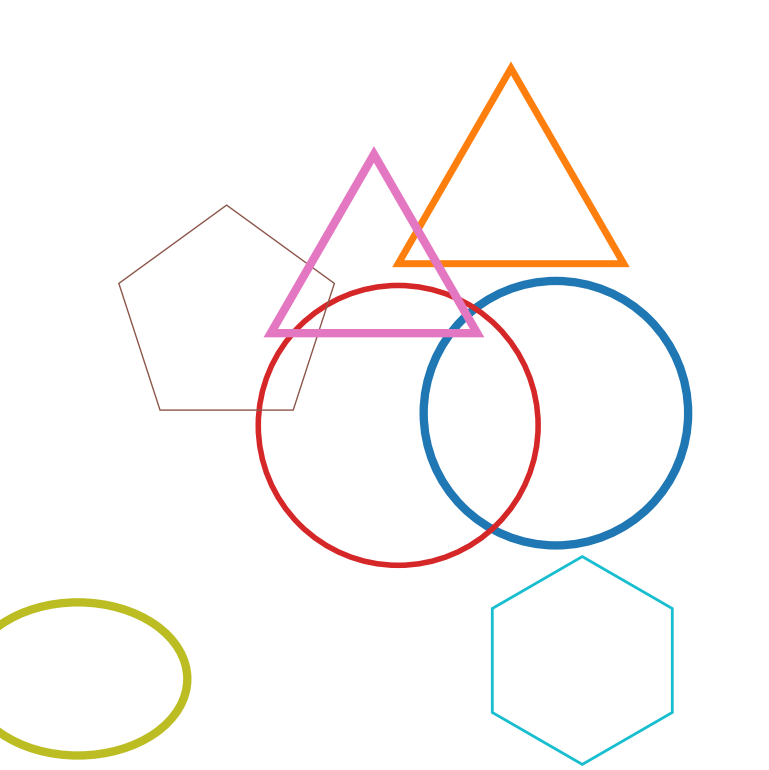[{"shape": "circle", "thickness": 3, "radius": 0.86, "center": [0.722, 0.463]}, {"shape": "triangle", "thickness": 2.5, "radius": 0.85, "center": [0.664, 0.742]}, {"shape": "circle", "thickness": 2, "radius": 0.91, "center": [0.517, 0.448]}, {"shape": "pentagon", "thickness": 0.5, "radius": 0.74, "center": [0.294, 0.586]}, {"shape": "triangle", "thickness": 3, "radius": 0.77, "center": [0.486, 0.645]}, {"shape": "oval", "thickness": 3, "radius": 0.71, "center": [0.101, 0.118]}, {"shape": "hexagon", "thickness": 1, "radius": 0.67, "center": [0.756, 0.142]}]